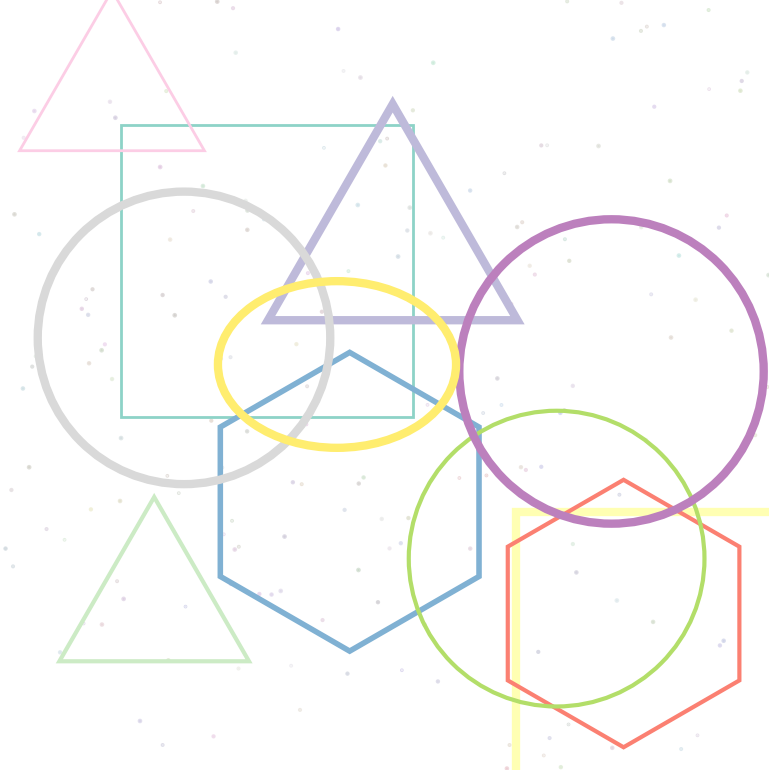[{"shape": "square", "thickness": 1, "radius": 0.95, "center": [0.347, 0.648]}, {"shape": "square", "thickness": 3, "radius": 0.99, "center": [0.867, 0.139]}, {"shape": "triangle", "thickness": 3, "radius": 0.94, "center": [0.51, 0.678]}, {"shape": "hexagon", "thickness": 1.5, "radius": 0.87, "center": [0.81, 0.203]}, {"shape": "hexagon", "thickness": 2, "radius": 0.97, "center": [0.454, 0.348]}, {"shape": "circle", "thickness": 1.5, "radius": 0.96, "center": [0.723, 0.275]}, {"shape": "triangle", "thickness": 1, "radius": 0.69, "center": [0.145, 0.874]}, {"shape": "circle", "thickness": 3, "radius": 0.95, "center": [0.239, 0.561]}, {"shape": "circle", "thickness": 3, "radius": 0.99, "center": [0.794, 0.518]}, {"shape": "triangle", "thickness": 1.5, "radius": 0.71, "center": [0.2, 0.212]}, {"shape": "oval", "thickness": 3, "radius": 0.77, "center": [0.438, 0.527]}]